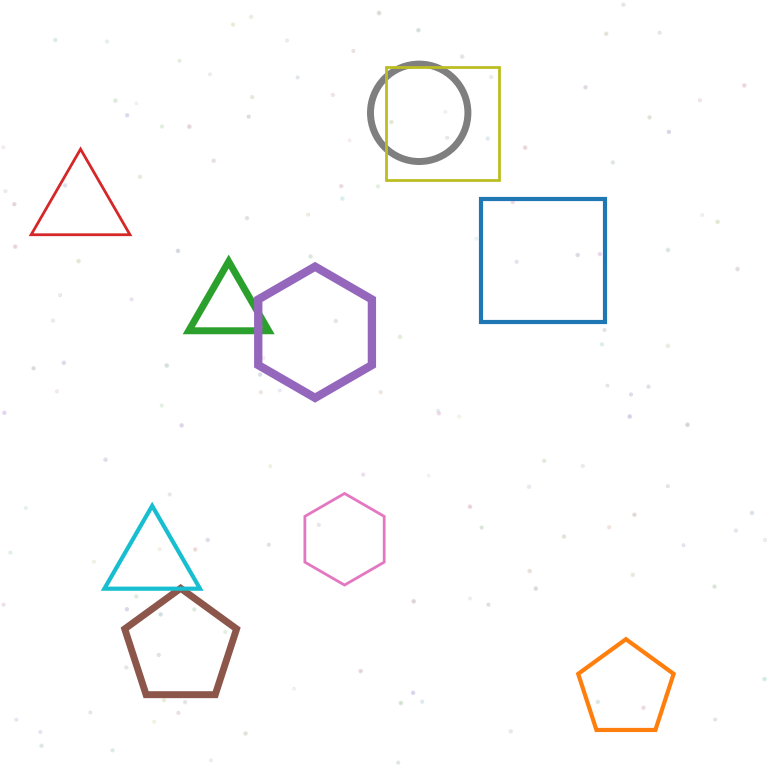[{"shape": "square", "thickness": 1.5, "radius": 0.4, "center": [0.705, 0.662]}, {"shape": "pentagon", "thickness": 1.5, "radius": 0.33, "center": [0.813, 0.105]}, {"shape": "triangle", "thickness": 2.5, "radius": 0.3, "center": [0.297, 0.6]}, {"shape": "triangle", "thickness": 1, "radius": 0.37, "center": [0.105, 0.732]}, {"shape": "hexagon", "thickness": 3, "radius": 0.43, "center": [0.409, 0.568]}, {"shape": "pentagon", "thickness": 2.5, "radius": 0.38, "center": [0.235, 0.16]}, {"shape": "hexagon", "thickness": 1, "radius": 0.3, "center": [0.447, 0.3]}, {"shape": "circle", "thickness": 2.5, "radius": 0.32, "center": [0.544, 0.853]}, {"shape": "square", "thickness": 1, "radius": 0.37, "center": [0.575, 0.839]}, {"shape": "triangle", "thickness": 1.5, "radius": 0.36, "center": [0.198, 0.271]}]